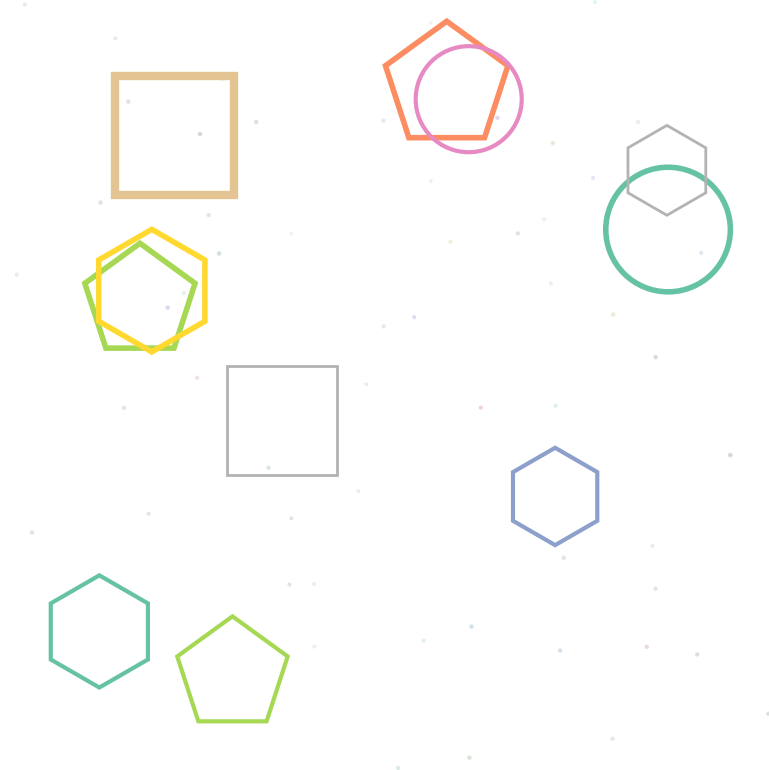[{"shape": "hexagon", "thickness": 1.5, "radius": 0.36, "center": [0.129, 0.18]}, {"shape": "circle", "thickness": 2, "radius": 0.4, "center": [0.868, 0.702]}, {"shape": "pentagon", "thickness": 2, "radius": 0.42, "center": [0.58, 0.889]}, {"shape": "hexagon", "thickness": 1.5, "radius": 0.32, "center": [0.721, 0.355]}, {"shape": "circle", "thickness": 1.5, "radius": 0.34, "center": [0.609, 0.871]}, {"shape": "pentagon", "thickness": 2, "radius": 0.38, "center": [0.182, 0.609]}, {"shape": "pentagon", "thickness": 1.5, "radius": 0.38, "center": [0.302, 0.124]}, {"shape": "hexagon", "thickness": 2, "radius": 0.4, "center": [0.197, 0.623]}, {"shape": "square", "thickness": 3, "radius": 0.39, "center": [0.227, 0.824]}, {"shape": "square", "thickness": 1, "radius": 0.36, "center": [0.366, 0.454]}, {"shape": "hexagon", "thickness": 1, "radius": 0.29, "center": [0.866, 0.779]}]